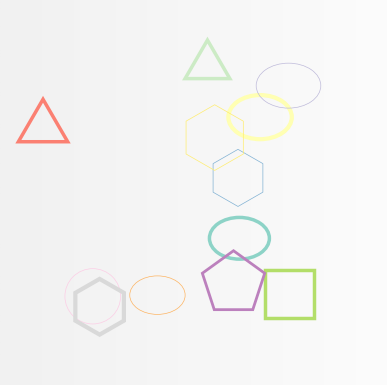[{"shape": "oval", "thickness": 2.5, "radius": 0.39, "center": [0.618, 0.381]}, {"shape": "oval", "thickness": 3, "radius": 0.41, "center": [0.671, 0.696]}, {"shape": "oval", "thickness": 0.5, "radius": 0.42, "center": [0.744, 0.778]}, {"shape": "triangle", "thickness": 2.5, "radius": 0.37, "center": [0.111, 0.669]}, {"shape": "hexagon", "thickness": 0.5, "radius": 0.37, "center": [0.614, 0.538]}, {"shape": "oval", "thickness": 0.5, "radius": 0.36, "center": [0.406, 0.233]}, {"shape": "square", "thickness": 2.5, "radius": 0.31, "center": [0.747, 0.237]}, {"shape": "circle", "thickness": 0.5, "radius": 0.36, "center": [0.239, 0.23]}, {"shape": "hexagon", "thickness": 3, "radius": 0.36, "center": [0.257, 0.203]}, {"shape": "pentagon", "thickness": 2, "radius": 0.42, "center": [0.603, 0.264]}, {"shape": "triangle", "thickness": 2.5, "radius": 0.33, "center": [0.535, 0.829]}, {"shape": "hexagon", "thickness": 0.5, "radius": 0.43, "center": [0.554, 0.643]}]